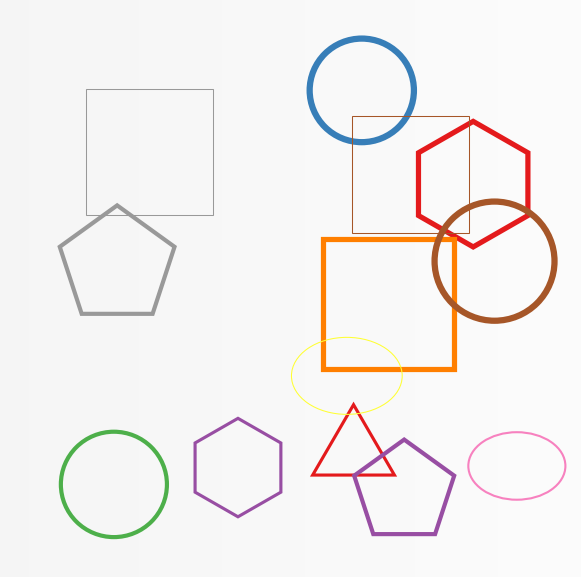[{"shape": "hexagon", "thickness": 2.5, "radius": 0.54, "center": [0.814, 0.68]}, {"shape": "triangle", "thickness": 1.5, "radius": 0.41, "center": [0.608, 0.217]}, {"shape": "circle", "thickness": 3, "radius": 0.45, "center": [0.622, 0.843]}, {"shape": "circle", "thickness": 2, "radius": 0.46, "center": [0.196, 0.16]}, {"shape": "pentagon", "thickness": 2, "radius": 0.45, "center": [0.695, 0.147]}, {"shape": "hexagon", "thickness": 1.5, "radius": 0.43, "center": [0.409, 0.189]}, {"shape": "square", "thickness": 2.5, "radius": 0.56, "center": [0.668, 0.472]}, {"shape": "oval", "thickness": 0.5, "radius": 0.48, "center": [0.597, 0.348]}, {"shape": "square", "thickness": 0.5, "radius": 0.51, "center": [0.707, 0.697]}, {"shape": "circle", "thickness": 3, "radius": 0.52, "center": [0.851, 0.547]}, {"shape": "oval", "thickness": 1, "radius": 0.42, "center": [0.889, 0.192]}, {"shape": "pentagon", "thickness": 2, "radius": 0.52, "center": [0.202, 0.54]}, {"shape": "square", "thickness": 0.5, "radius": 0.54, "center": [0.257, 0.736]}]